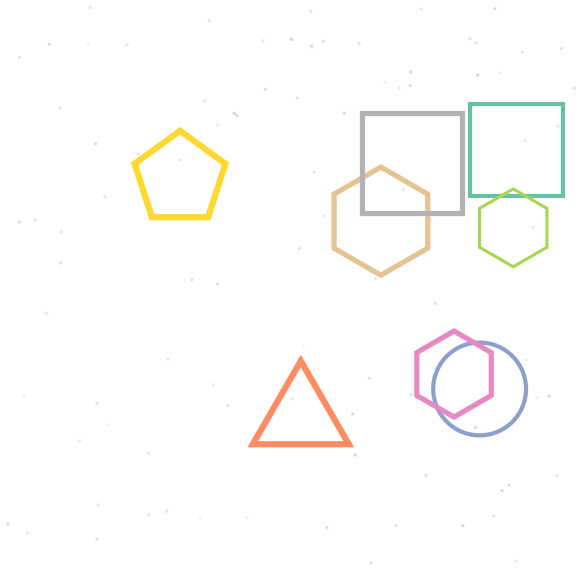[{"shape": "square", "thickness": 2, "radius": 0.4, "center": [0.894, 0.739]}, {"shape": "triangle", "thickness": 3, "radius": 0.48, "center": [0.521, 0.278]}, {"shape": "circle", "thickness": 2, "radius": 0.4, "center": [0.831, 0.326]}, {"shape": "hexagon", "thickness": 2.5, "radius": 0.37, "center": [0.786, 0.351]}, {"shape": "hexagon", "thickness": 1.5, "radius": 0.34, "center": [0.889, 0.605]}, {"shape": "pentagon", "thickness": 3, "radius": 0.41, "center": [0.312, 0.69]}, {"shape": "hexagon", "thickness": 2.5, "radius": 0.47, "center": [0.66, 0.616]}, {"shape": "square", "thickness": 2.5, "radius": 0.43, "center": [0.714, 0.718]}]